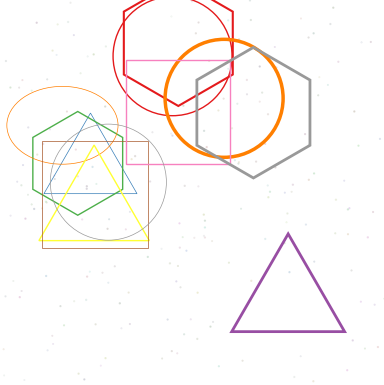[{"shape": "circle", "thickness": 1, "radius": 0.77, "center": [0.448, 0.854]}, {"shape": "hexagon", "thickness": 1.5, "radius": 0.82, "center": [0.463, 0.888]}, {"shape": "triangle", "thickness": 0.5, "radius": 0.7, "center": [0.235, 0.567]}, {"shape": "hexagon", "thickness": 1, "radius": 0.67, "center": [0.202, 0.576]}, {"shape": "triangle", "thickness": 2, "radius": 0.85, "center": [0.748, 0.223]}, {"shape": "circle", "thickness": 2.5, "radius": 0.77, "center": [0.582, 0.745]}, {"shape": "oval", "thickness": 0.5, "radius": 0.72, "center": [0.162, 0.675]}, {"shape": "triangle", "thickness": 1, "radius": 0.83, "center": [0.244, 0.458]}, {"shape": "square", "thickness": 0.5, "radius": 0.69, "center": [0.247, 0.495]}, {"shape": "square", "thickness": 1, "radius": 0.67, "center": [0.463, 0.709]}, {"shape": "circle", "thickness": 0.5, "radius": 0.75, "center": [0.281, 0.527]}, {"shape": "hexagon", "thickness": 2, "radius": 0.85, "center": [0.658, 0.707]}]